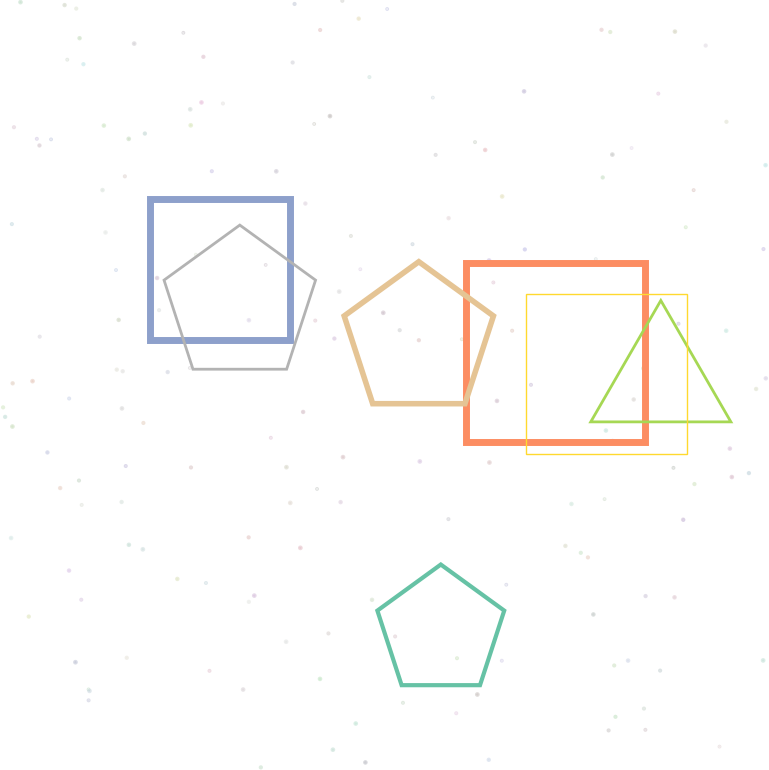[{"shape": "pentagon", "thickness": 1.5, "radius": 0.43, "center": [0.572, 0.18]}, {"shape": "square", "thickness": 2.5, "radius": 0.58, "center": [0.721, 0.542]}, {"shape": "square", "thickness": 2.5, "radius": 0.46, "center": [0.286, 0.65]}, {"shape": "triangle", "thickness": 1, "radius": 0.53, "center": [0.858, 0.505]}, {"shape": "square", "thickness": 0.5, "radius": 0.52, "center": [0.788, 0.514]}, {"shape": "pentagon", "thickness": 2, "radius": 0.51, "center": [0.544, 0.558]}, {"shape": "pentagon", "thickness": 1, "radius": 0.52, "center": [0.311, 0.604]}]